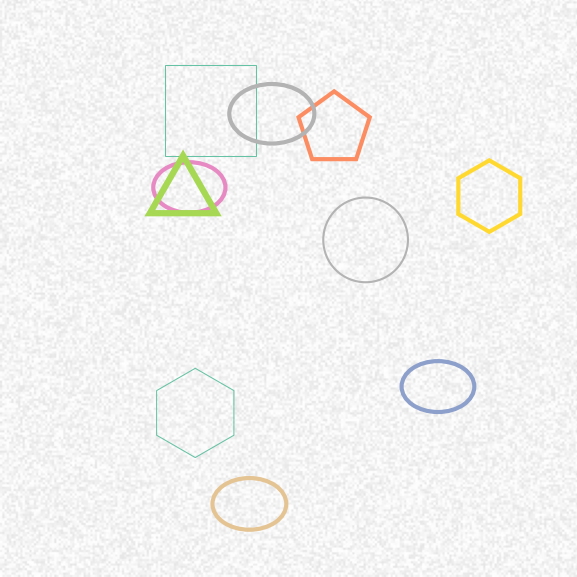[{"shape": "hexagon", "thickness": 0.5, "radius": 0.39, "center": [0.338, 0.284]}, {"shape": "square", "thickness": 0.5, "radius": 0.39, "center": [0.365, 0.808]}, {"shape": "pentagon", "thickness": 2, "radius": 0.32, "center": [0.579, 0.776]}, {"shape": "oval", "thickness": 2, "radius": 0.31, "center": [0.758, 0.33]}, {"shape": "oval", "thickness": 2, "radius": 0.31, "center": [0.328, 0.675]}, {"shape": "triangle", "thickness": 3, "radius": 0.33, "center": [0.317, 0.663]}, {"shape": "hexagon", "thickness": 2, "radius": 0.31, "center": [0.847, 0.66]}, {"shape": "oval", "thickness": 2, "radius": 0.32, "center": [0.432, 0.127]}, {"shape": "oval", "thickness": 2, "radius": 0.37, "center": [0.471, 0.802]}, {"shape": "circle", "thickness": 1, "radius": 0.37, "center": [0.633, 0.584]}]